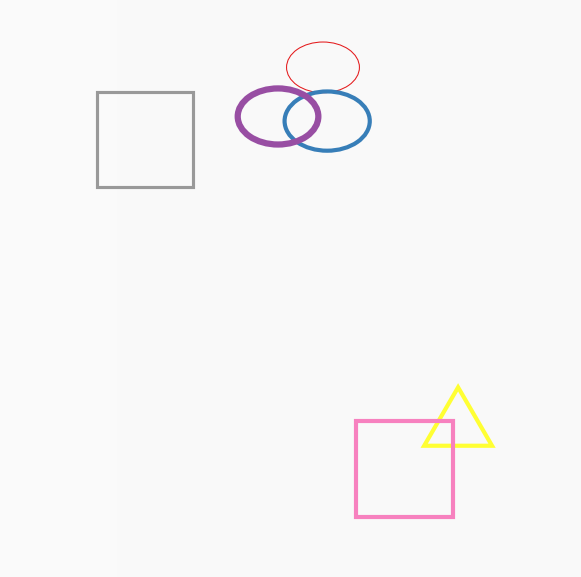[{"shape": "oval", "thickness": 0.5, "radius": 0.31, "center": [0.556, 0.883]}, {"shape": "oval", "thickness": 2, "radius": 0.37, "center": [0.563, 0.789]}, {"shape": "oval", "thickness": 3, "radius": 0.35, "center": [0.478, 0.797]}, {"shape": "triangle", "thickness": 2, "radius": 0.34, "center": [0.788, 0.261]}, {"shape": "square", "thickness": 2, "radius": 0.42, "center": [0.696, 0.187]}, {"shape": "square", "thickness": 1.5, "radius": 0.41, "center": [0.249, 0.758]}]